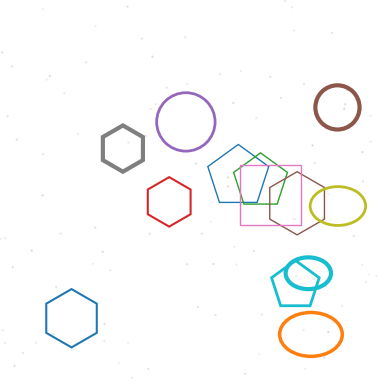[{"shape": "pentagon", "thickness": 1, "radius": 0.42, "center": [0.619, 0.542]}, {"shape": "hexagon", "thickness": 1.5, "radius": 0.38, "center": [0.186, 0.173]}, {"shape": "oval", "thickness": 2.5, "radius": 0.41, "center": [0.808, 0.131]}, {"shape": "pentagon", "thickness": 1, "radius": 0.37, "center": [0.677, 0.529]}, {"shape": "hexagon", "thickness": 1.5, "radius": 0.32, "center": [0.439, 0.476]}, {"shape": "circle", "thickness": 2, "radius": 0.38, "center": [0.483, 0.683]}, {"shape": "circle", "thickness": 3, "radius": 0.29, "center": [0.877, 0.721]}, {"shape": "hexagon", "thickness": 1, "radius": 0.41, "center": [0.772, 0.472]}, {"shape": "square", "thickness": 1, "radius": 0.39, "center": [0.703, 0.493]}, {"shape": "hexagon", "thickness": 3, "radius": 0.3, "center": [0.319, 0.614]}, {"shape": "oval", "thickness": 2, "radius": 0.36, "center": [0.878, 0.465]}, {"shape": "oval", "thickness": 3, "radius": 0.29, "center": [0.801, 0.29]}, {"shape": "pentagon", "thickness": 2, "radius": 0.33, "center": [0.767, 0.258]}]